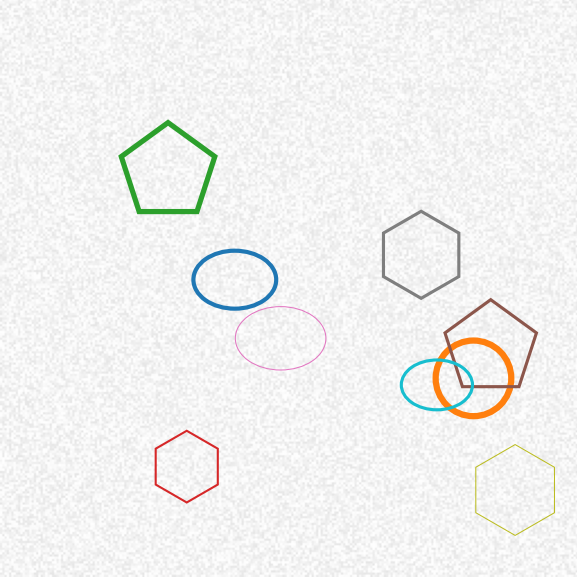[{"shape": "oval", "thickness": 2, "radius": 0.36, "center": [0.407, 0.515]}, {"shape": "circle", "thickness": 3, "radius": 0.33, "center": [0.82, 0.344]}, {"shape": "pentagon", "thickness": 2.5, "radius": 0.43, "center": [0.291, 0.702]}, {"shape": "hexagon", "thickness": 1, "radius": 0.31, "center": [0.323, 0.191]}, {"shape": "pentagon", "thickness": 1.5, "radius": 0.42, "center": [0.85, 0.397]}, {"shape": "oval", "thickness": 0.5, "radius": 0.39, "center": [0.486, 0.413]}, {"shape": "hexagon", "thickness": 1.5, "radius": 0.38, "center": [0.729, 0.558]}, {"shape": "hexagon", "thickness": 0.5, "radius": 0.39, "center": [0.892, 0.151]}, {"shape": "oval", "thickness": 1.5, "radius": 0.31, "center": [0.757, 0.333]}]